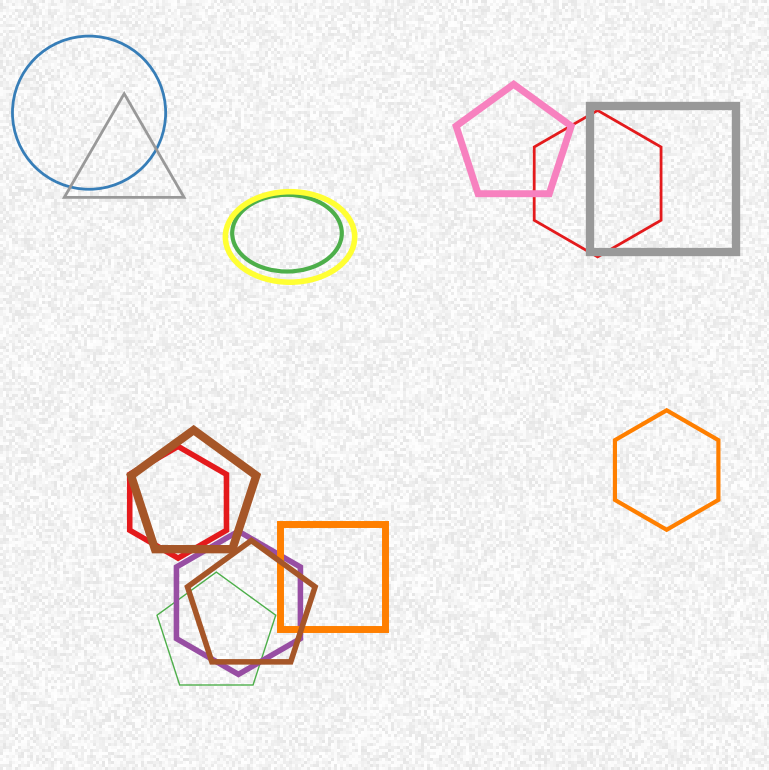[{"shape": "hexagon", "thickness": 1, "radius": 0.48, "center": [0.776, 0.762]}, {"shape": "hexagon", "thickness": 2, "radius": 0.36, "center": [0.231, 0.348]}, {"shape": "circle", "thickness": 1, "radius": 0.5, "center": [0.116, 0.854]}, {"shape": "oval", "thickness": 1.5, "radius": 0.36, "center": [0.373, 0.697]}, {"shape": "pentagon", "thickness": 0.5, "radius": 0.41, "center": [0.281, 0.176]}, {"shape": "hexagon", "thickness": 2, "radius": 0.46, "center": [0.31, 0.217]}, {"shape": "hexagon", "thickness": 1.5, "radius": 0.39, "center": [0.866, 0.39]}, {"shape": "square", "thickness": 2.5, "radius": 0.34, "center": [0.432, 0.252]}, {"shape": "oval", "thickness": 2, "radius": 0.42, "center": [0.377, 0.692]}, {"shape": "pentagon", "thickness": 2, "radius": 0.44, "center": [0.326, 0.211]}, {"shape": "pentagon", "thickness": 3, "radius": 0.43, "center": [0.252, 0.356]}, {"shape": "pentagon", "thickness": 2.5, "radius": 0.39, "center": [0.667, 0.812]}, {"shape": "triangle", "thickness": 1, "radius": 0.45, "center": [0.161, 0.789]}, {"shape": "square", "thickness": 3, "radius": 0.47, "center": [0.861, 0.768]}]